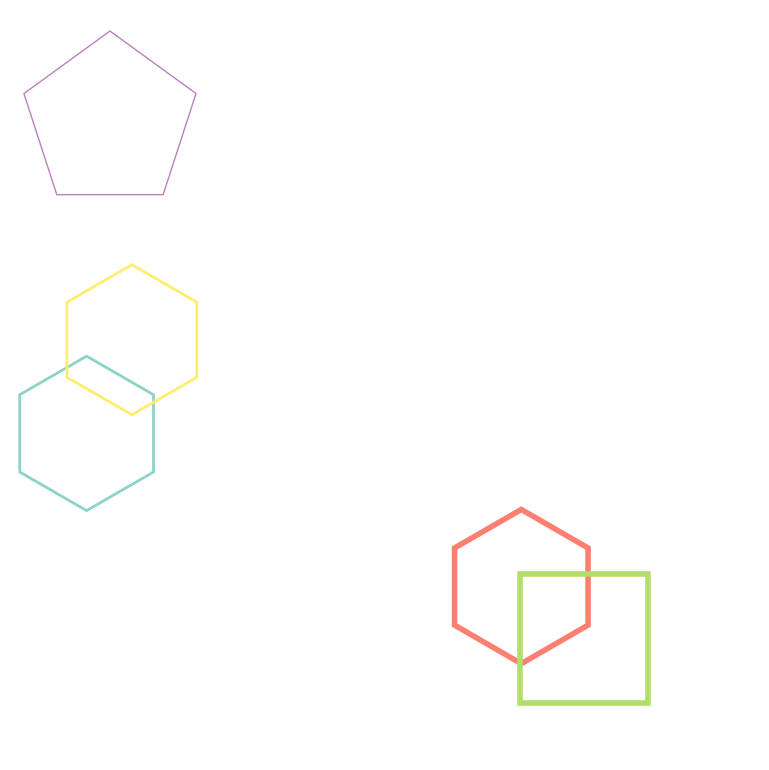[{"shape": "hexagon", "thickness": 1, "radius": 0.5, "center": [0.113, 0.437]}, {"shape": "hexagon", "thickness": 2, "radius": 0.5, "center": [0.677, 0.238]}, {"shape": "square", "thickness": 2, "radius": 0.42, "center": [0.758, 0.171]}, {"shape": "pentagon", "thickness": 0.5, "radius": 0.59, "center": [0.143, 0.842]}, {"shape": "hexagon", "thickness": 1, "radius": 0.49, "center": [0.171, 0.559]}]